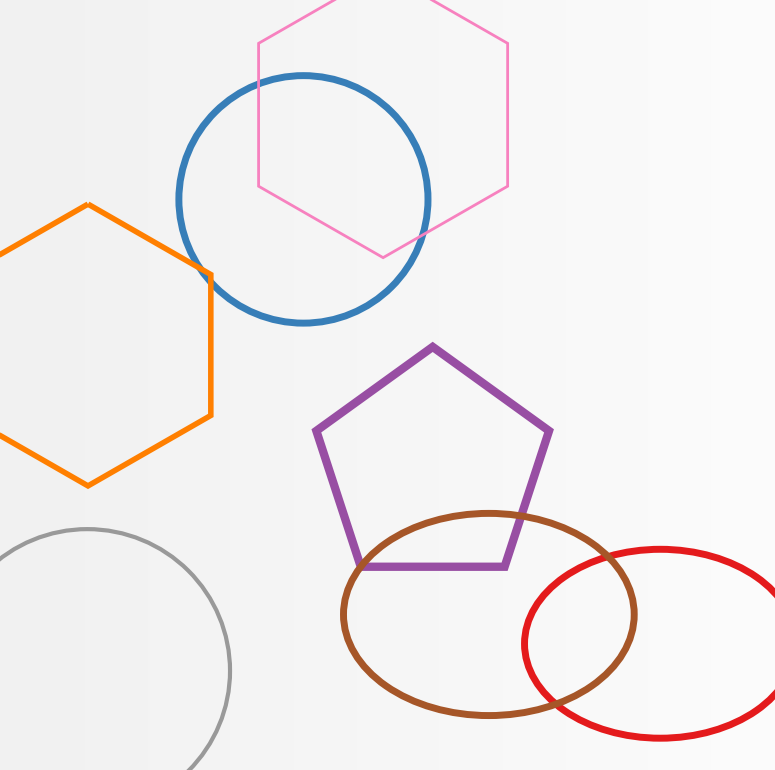[{"shape": "oval", "thickness": 2.5, "radius": 0.88, "center": [0.852, 0.164]}, {"shape": "circle", "thickness": 2.5, "radius": 0.8, "center": [0.392, 0.741]}, {"shape": "pentagon", "thickness": 3, "radius": 0.79, "center": [0.558, 0.392]}, {"shape": "hexagon", "thickness": 2, "radius": 0.91, "center": [0.114, 0.552]}, {"shape": "oval", "thickness": 2.5, "radius": 0.94, "center": [0.631, 0.202]}, {"shape": "hexagon", "thickness": 1, "radius": 0.93, "center": [0.494, 0.851]}, {"shape": "circle", "thickness": 1.5, "radius": 0.92, "center": [0.113, 0.129]}]